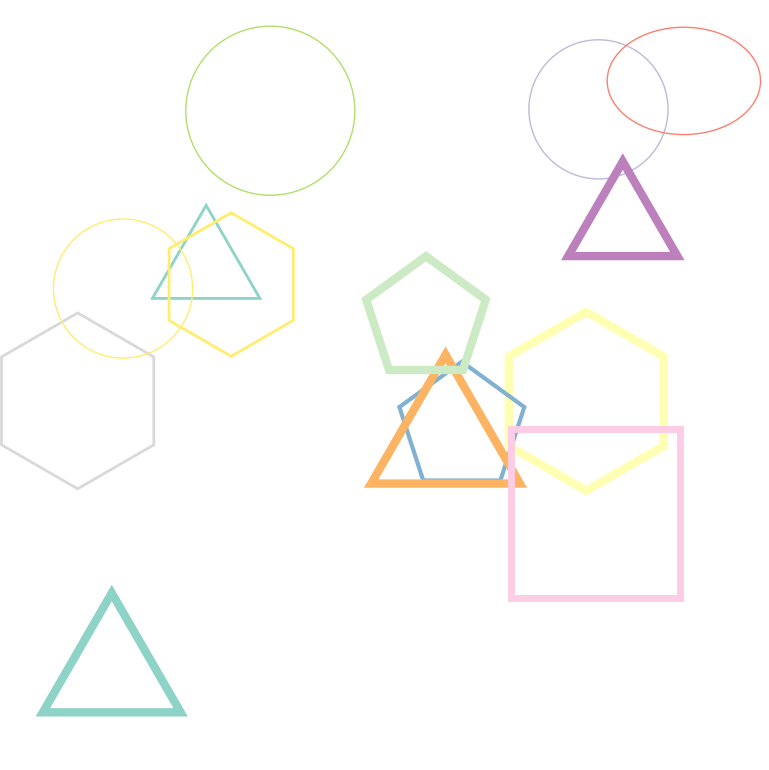[{"shape": "triangle", "thickness": 1, "radius": 0.4, "center": [0.268, 0.653]}, {"shape": "triangle", "thickness": 3, "radius": 0.52, "center": [0.145, 0.127]}, {"shape": "hexagon", "thickness": 3, "radius": 0.58, "center": [0.761, 0.479]}, {"shape": "circle", "thickness": 0.5, "radius": 0.45, "center": [0.777, 0.858]}, {"shape": "oval", "thickness": 0.5, "radius": 0.5, "center": [0.888, 0.895]}, {"shape": "pentagon", "thickness": 1.5, "radius": 0.43, "center": [0.6, 0.445]}, {"shape": "triangle", "thickness": 3, "radius": 0.56, "center": [0.579, 0.428]}, {"shape": "circle", "thickness": 0.5, "radius": 0.55, "center": [0.351, 0.856]}, {"shape": "square", "thickness": 2.5, "radius": 0.55, "center": [0.773, 0.333]}, {"shape": "hexagon", "thickness": 1, "radius": 0.57, "center": [0.101, 0.479]}, {"shape": "triangle", "thickness": 3, "radius": 0.41, "center": [0.809, 0.708]}, {"shape": "pentagon", "thickness": 3, "radius": 0.41, "center": [0.553, 0.586]}, {"shape": "circle", "thickness": 0.5, "radius": 0.45, "center": [0.16, 0.625]}, {"shape": "hexagon", "thickness": 1, "radius": 0.47, "center": [0.3, 0.63]}]